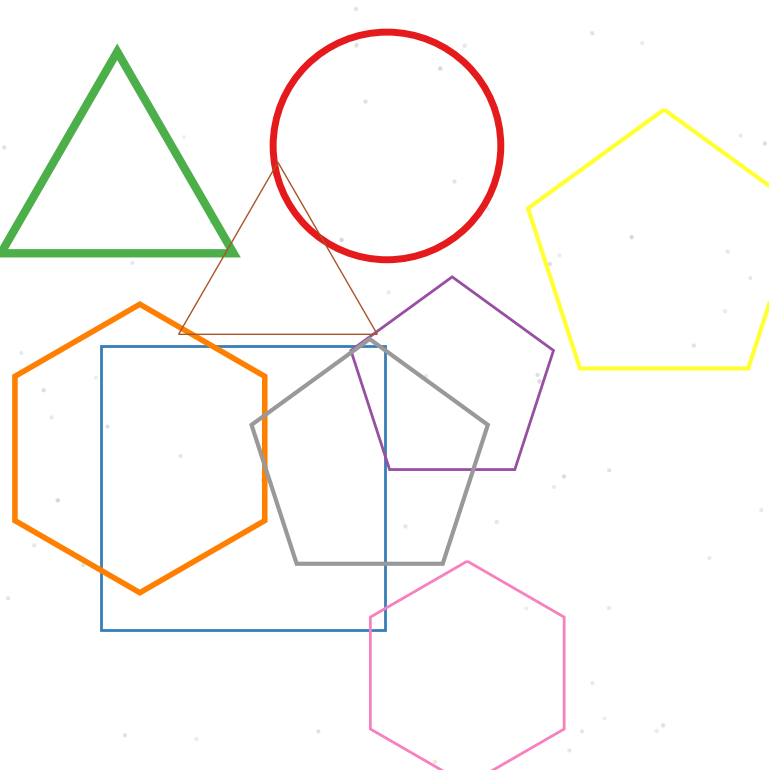[{"shape": "circle", "thickness": 2.5, "radius": 0.74, "center": [0.503, 0.81]}, {"shape": "square", "thickness": 1, "radius": 0.92, "center": [0.315, 0.366]}, {"shape": "triangle", "thickness": 3, "radius": 0.87, "center": [0.152, 0.758]}, {"shape": "pentagon", "thickness": 1, "radius": 0.69, "center": [0.587, 0.502]}, {"shape": "hexagon", "thickness": 2, "radius": 0.94, "center": [0.182, 0.418]}, {"shape": "pentagon", "thickness": 1.5, "radius": 0.93, "center": [0.862, 0.672]}, {"shape": "triangle", "thickness": 0.5, "radius": 0.74, "center": [0.361, 0.64]}, {"shape": "hexagon", "thickness": 1, "radius": 0.73, "center": [0.607, 0.126]}, {"shape": "pentagon", "thickness": 1.5, "radius": 0.81, "center": [0.48, 0.398]}]